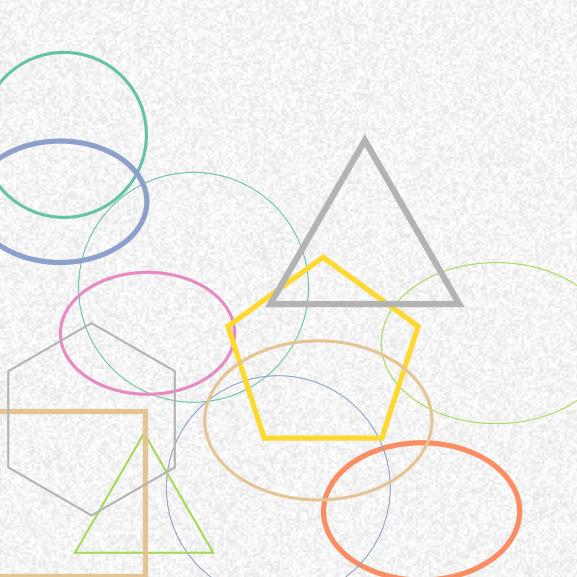[{"shape": "circle", "thickness": 1.5, "radius": 0.71, "center": [0.111, 0.766]}, {"shape": "circle", "thickness": 0.5, "radius": 1.0, "center": [0.335, 0.502]}, {"shape": "oval", "thickness": 2.5, "radius": 0.85, "center": [0.73, 0.114]}, {"shape": "circle", "thickness": 0.5, "radius": 0.97, "center": [0.482, 0.155]}, {"shape": "oval", "thickness": 2.5, "radius": 0.75, "center": [0.104, 0.65]}, {"shape": "oval", "thickness": 1.5, "radius": 0.75, "center": [0.255, 0.422]}, {"shape": "oval", "thickness": 0.5, "radius": 1.0, "center": [0.859, 0.405]}, {"shape": "triangle", "thickness": 1, "radius": 0.69, "center": [0.25, 0.111]}, {"shape": "pentagon", "thickness": 2.5, "radius": 0.87, "center": [0.559, 0.381]}, {"shape": "square", "thickness": 2.5, "radius": 0.71, "center": [0.108, 0.144]}, {"shape": "oval", "thickness": 1.5, "radius": 0.98, "center": [0.551, 0.271]}, {"shape": "triangle", "thickness": 3, "radius": 0.94, "center": [0.632, 0.567]}, {"shape": "hexagon", "thickness": 1, "radius": 0.83, "center": [0.158, 0.273]}]